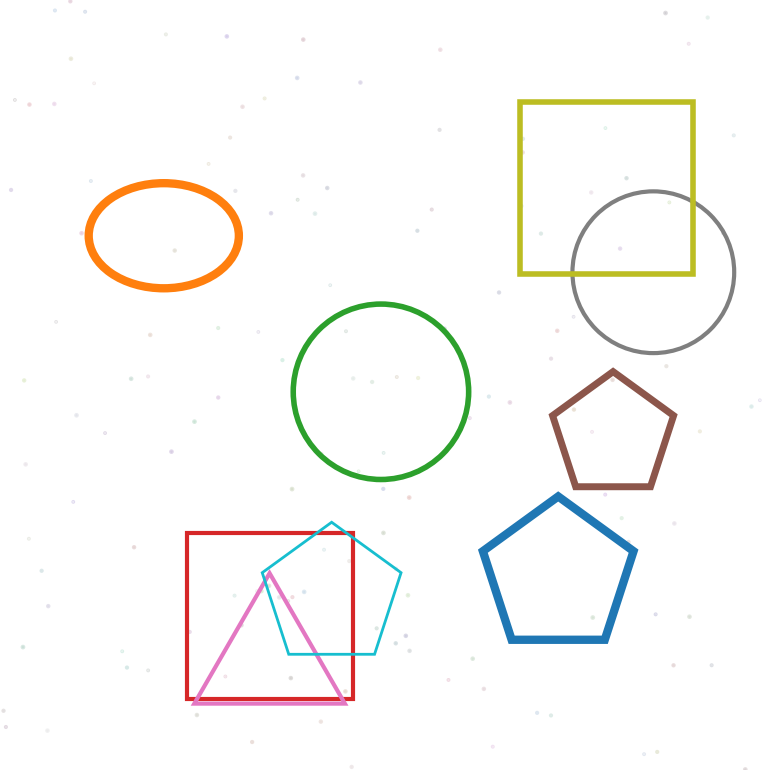[{"shape": "pentagon", "thickness": 3, "radius": 0.51, "center": [0.725, 0.252]}, {"shape": "oval", "thickness": 3, "radius": 0.49, "center": [0.213, 0.694]}, {"shape": "circle", "thickness": 2, "radius": 0.57, "center": [0.495, 0.491]}, {"shape": "square", "thickness": 1.5, "radius": 0.54, "center": [0.351, 0.2]}, {"shape": "pentagon", "thickness": 2.5, "radius": 0.41, "center": [0.796, 0.435]}, {"shape": "triangle", "thickness": 1.5, "radius": 0.56, "center": [0.35, 0.143]}, {"shape": "circle", "thickness": 1.5, "radius": 0.53, "center": [0.848, 0.646]}, {"shape": "square", "thickness": 2, "radius": 0.56, "center": [0.788, 0.756]}, {"shape": "pentagon", "thickness": 1, "radius": 0.47, "center": [0.431, 0.227]}]